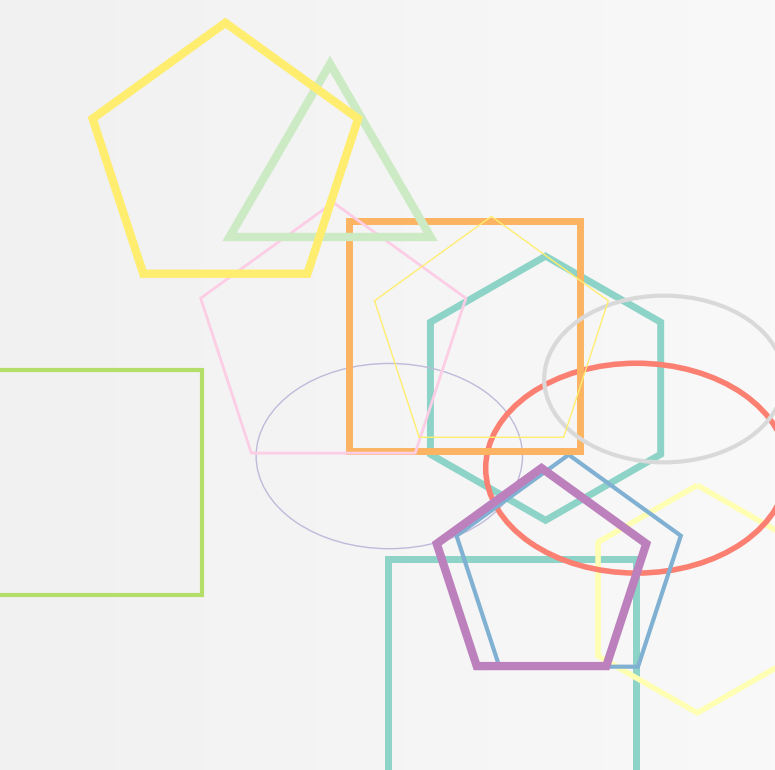[{"shape": "square", "thickness": 2.5, "radius": 0.8, "center": [0.661, 0.114]}, {"shape": "hexagon", "thickness": 2.5, "radius": 0.86, "center": [0.704, 0.496]}, {"shape": "hexagon", "thickness": 2, "radius": 0.74, "center": [0.9, 0.222]}, {"shape": "oval", "thickness": 0.5, "radius": 0.86, "center": [0.502, 0.408]}, {"shape": "oval", "thickness": 2, "radius": 0.97, "center": [0.821, 0.392]}, {"shape": "pentagon", "thickness": 1.5, "radius": 0.76, "center": [0.734, 0.257]}, {"shape": "square", "thickness": 2.5, "radius": 0.75, "center": [0.599, 0.563]}, {"shape": "square", "thickness": 1.5, "radius": 0.73, "center": [0.114, 0.373]}, {"shape": "pentagon", "thickness": 1, "radius": 0.9, "center": [0.43, 0.557]}, {"shape": "oval", "thickness": 1.5, "radius": 0.77, "center": [0.857, 0.508]}, {"shape": "pentagon", "thickness": 3, "radius": 0.71, "center": [0.699, 0.25]}, {"shape": "triangle", "thickness": 3, "radius": 0.75, "center": [0.426, 0.767]}, {"shape": "pentagon", "thickness": 0.5, "radius": 0.79, "center": [0.634, 0.56]}, {"shape": "pentagon", "thickness": 3, "radius": 0.9, "center": [0.291, 0.79]}]